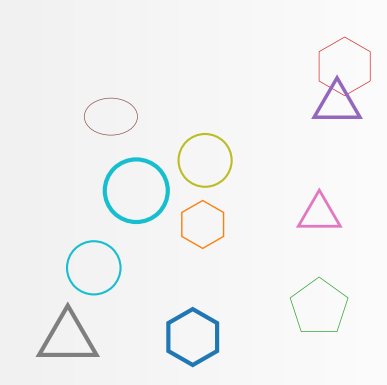[{"shape": "hexagon", "thickness": 3, "radius": 0.36, "center": [0.497, 0.125]}, {"shape": "hexagon", "thickness": 1, "radius": 0.31, "center": [0.523, 0.417]}, {"shape": "pentagon", "thickness": 0.5, "radius": 0.39, "center": [0.823, 0.202]}, {"shape": "hexagon", "thickness": 0.5, "radius": 0.38, "center": [0.889, 0.828]}, {"shape": "triangle", "thickness": 2.5, "radius": 0.34, "center": [0.87, 0.73]}, {"shape": "oval", "thickness": 0.5, "radius": 0.34, "center": [0.286, 0.697]}, {"shape": "triangle", "thickness": 2, "radius": 0.31, "center": [0.824, 0.444]}, {"shape": "triangle", "thickness": 3, "radius": 0.43, "center": [0.175, 0.121]}, {"shape": "circle", "thickness": 1.5, "radius": 0.34, "center": [0.529, 0.583]}, {"shape": "circle", "thickness": 1.5, "radius": 0.35, "center": [0.242, 0.304]}, {"shape": "circle", "thickness": 3, "radius": 0.41, "center": [0.352, 0.505]}]